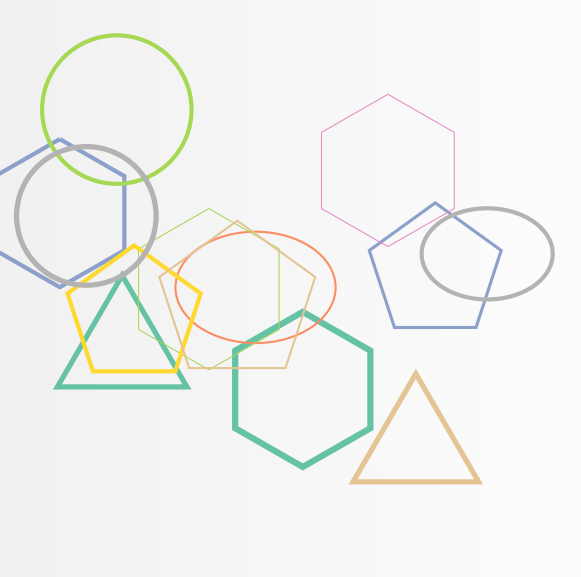[{"shape": "hexagon", "thickness": 3, "radius": 0.67, "center": [0.521, 0.325]}, {"shape": "triangle", "thickness": 2.5, "radius": 0.64, "center": [0.21, 0.394]}, {"shape": "oval", "thickness": 1, "radius": 0.69, "center": [0.44, 0.501]}, {"shape": "hexagon", "thickness": 2, "radius": 0.64, "center": [0.103, 0.63]}, {"shape": "pentagon", "thickness": 1.5, "radius": 0.6, "center": [0.749, 0.529]}, {"shape": "hexagon", "thickness": 0.5, "radius": 0.66, "center": [0.667, 0.704]}, {"shape": "circle", "thickness": 2, "radius": 0.64, "center": [0.201, 0.809]}, {"shape": "hexagon", "thickness": 0.5, "radius": 0.7, "center": [0.359, 0.498]}, {"shape": "pentagon", "thickness": 2, "radius": 0.6, "center": [0.231, 0.454]}, {"shape": "pentagon", "thickness": 1, "radius": 0.71, "center": [0.408, 0.476]}, {"shape": "triangle", "thickness": 2.5, "radius": 0.62, "center": [0.715, 0.227]}, {"shape": "oval", "thickness": 2, "radius": 0.56, "center": [0.838, 0.56]}, {"shape": "circle", "thickness": 2.5, "radius": 0.6, "center": [0.149, 0.625]}]